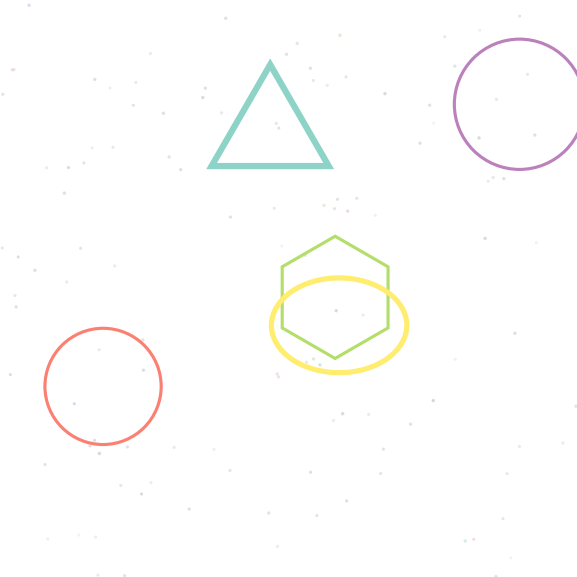[{"shape": "triangle", "thickness": 3, "radius": 0.59, "center": [0.468, 0.77]}, {"shape": "circle", "thickness": 1.5, "radius": 0.5, "center": [0.178, 0.33]}, {"shape": "hexagon", "thickness": 1.5, "radius": 0.53, "center": [0.58, 0.484]}, {"shape": "circle", "thickness": 1.5, "radius": 0.56, "center": [0.9, 0.819]}, {"shape": "oval", "thickness": 2.5, "radius": 0.59, "center": [0.587, 0.436]}]